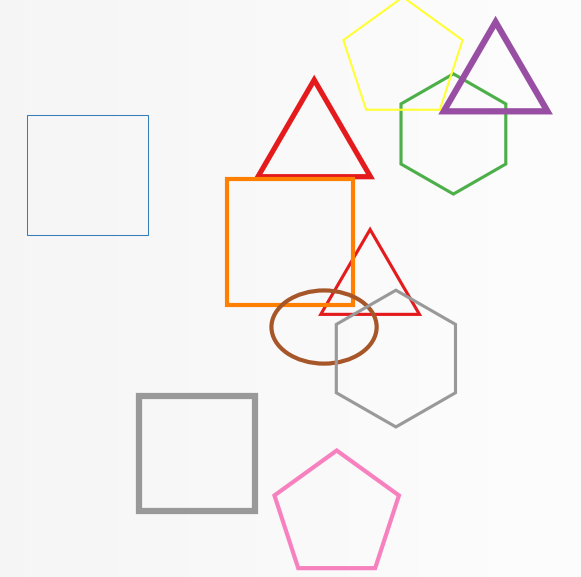[{"shape": "triangle", "thickness": 2.5, "radius": 0.56, "center": [0.541, 0.749]}, {"shape": "triangle", "thickness": 1.5, "radius": 0.49, "center": [0.637, 0.504]}, {"shape": "square", "thickness": 0.5, "radius": 0.52, "center": [0.151, 0.696]}, {"shape": "hexagon", "thickness": 1.5, "radius": 0.52, "center": [0.78, 0.767]}, {"shape": "triangle", "thickness": 3, "radius": 0.52, "center": [0.853, 0.858]}, {"shape": "square", "thickness": 2, "radius": 0.54, "center": [0.499, 0.58]}, {"shape": "pentagon", "thickness": 1, "radius": 0.54, "center": [0.693, 0.896]}, {"shape": "oval", "thickness": 2, "radius": 0.45, "center": [0.557, 0.433]}, {"shape": "pentagon", "thickness": 2, "radius": 0.56, "center": [0.579, 0.106]}, {"shape": "hexagon", "thickness": 1.5, "radius": 0.59, "center": [0.681, 0.378]}, {"shape": "square", "thickness": 3, "radius": 0.5, "center": [0.339, 0.214]}]